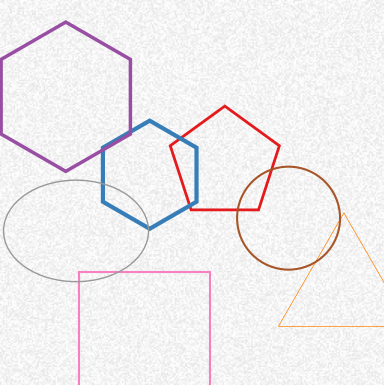[{"shape": "pentagon", "thickness": 2, "radius": 0.74, "center": [0.584, 0.575]}, {"shape": "hexagon", "thickness": 3, "radius": 0.7, "center": [0.389, 0.546]}, {"shape": "hexagon", "thickness": 2.5, "radius": 0.97, "center": [0.171, 0.749]}, {"shape": "triangle", "thickness": 0.5, "radius": 0.98, "center": [0.893, 0.251]}, {"shape": "circle", "thickness": 1.5, "radius": 0.67, "center": [0.75, 0.433]}, {"shape": "square", "thickness": 1.5, "radius": 0.85, "center": [0.375, 0.124]}, {"shape": "oval", "thickness": 1, "radius": 0.94, "center": [0.198, 0.4]}]